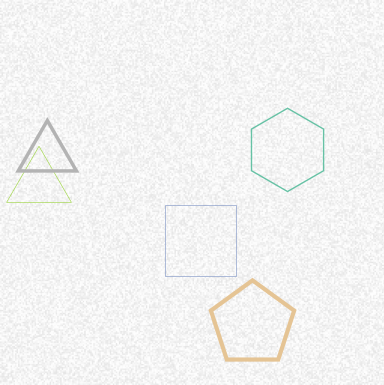[{"shape": "hexagon", "thickness": 1, "radius": 0.54, "center": [0.747, 0.611]}, {"shape": "square", "thickness": 0.5, "radius": 0.46, "center": [0.521, 0.376]}, {"shape": "triangle", "thickness": 0.5, "radius": 0.49, "center": [0.101, 0.523]}, {"shape": "pentagon", "thickness": 3, "radius": 0.57, "center": [0.656, 0.158]}, {"shape": "triangle", "thickness": 2.5, "radius": 0.44, "center": [0.123, 0.6]}]